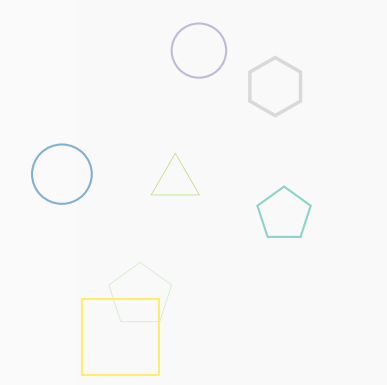[{"shape": "pentagon", "thickness": 1.5, "radius": 0.36, "center": [0.733, 0.443]}, {"shape": "circle", "thickness": 1.5, "radius": 0.35, "center": [0.513, 0.869]}, {"shape": "circle", "thickness": 1.5, "radius": 0.39, "center": [0.16, 0.548]}, {"shape": "triangle", "thickness": 0.5, "radius": 0.36, "center": [0.452, 0.53]}, {"shape": "hexagon", "thickness": 2.5, "radius": 0.38, "center": [0.71, 0.775]}, {"shape": "pentagon", "thickness": 0.5, "radius": 0.43, "center": [0.362, 0.233]}, {"shape": "square", "thickness": 1.5, "radius": 0.49, "center": [0.311, 0.124]}]